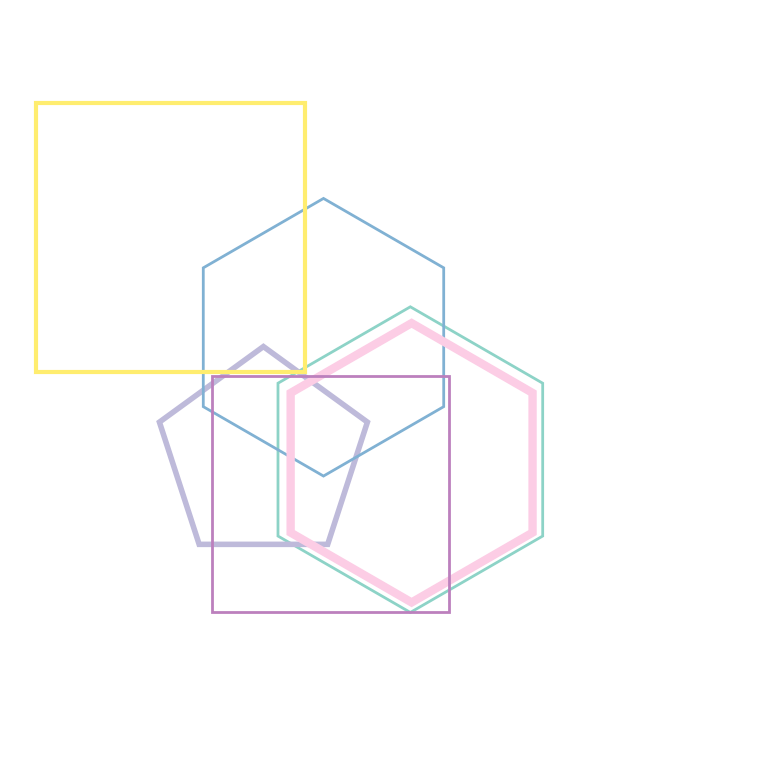[{"shape": "hexagon", "thickness": 1, "radius": 0.99, "center": [0.533, 0.403]}, {"shape": "pentagon", "thickness": 2, "radius": 0.71, "center": [0.342, 0.408]}, {"shape": "hexagon", "thickness": 1, "radius": 0.9, "center": [0.42, 0.562]}, {"shape": "hexagon", "thickness": 3, "radius": 0.91, "center": [0.535, 0.399]}, {"shape": "square", "thickness": 1, "radius": 0.77, "center": [0.429, 0.359]}, {"shape": "square", "thickness": 1.5, "radius": 0.88, "center": [0.221, 0.692]}]